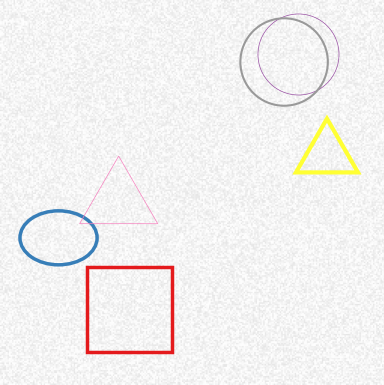[{"shape": "square", "thickness": 2.5, "radius": 0.55, "center": [0.337, 0.196]}, {"shape": "oval", "thickness": 2.5, "radius": 0.5, "center": [0.152, 0.382]}, {"shape": "circle", "thickness": 0.5, "radius": 0.53, "center": [0.775, 0.858]}, {"shape": "triangle", "thickness": 3, "radius": 0.47, "center": [0.849, 0.599]}, {"shape": "triangle", "thickness": 0.5, "radius": 0.59, "center": [0.308, 0.478]}, {"shape": "circle", "thickness": 1.5, "radius": 0.57, "center": [0.738, 0.839]}]